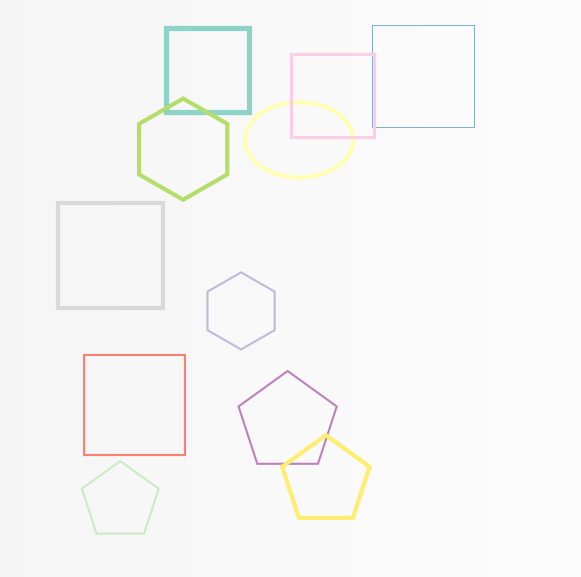[{"shape": "square", "thickness": 2.5, "radius": 0.36, "center": [0.357, 0.878]}, {"shape": "oval", "thickness": 2, "radius": 0.47, "center": [0.515, 0.757]}, {"shape": "hexagon", "thickness": 1, "radius": 0.33, "center": [0.415, 0.461]}, {"shape": "square", "thickness": 1, "radius": 0.43, "center": [0.231, 0.298]}, {"shape": "square", "thickness": 0.5, "radius": 0.44, "center": [0.728, 0.868]}, {"shape": "hexagon", "thickness": 2, "radius": 0.44, "center": [0.315, 0.741]}, {"shape": "square", "thickness": 1.5, "radius": 0.36, "center": [0.572, 0.834]}, {"shape": "square", "thickness": 2, "radius": 0.45, "center": [0.19, 0.556]}, {"shape": "pentagon", "thickness": 1, "radius": 0.44, "center": [0.495, 0.268]}, {"shape": "pentagon", "thickness": 1, "radius": 0.35, "center": [0.207, 0.131]}, {"shape": "pentagon", "thickness": 2, "radius": 0.4, "center": [0.561, 0.166]}]